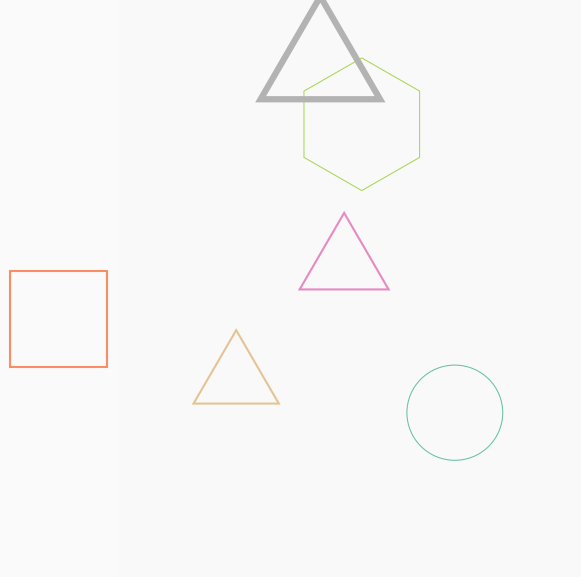[{"shape": "circle", "thickness": 0.5, "radius": 0.41, "center": [0.782, 0.285]}, {"shape": "square", "thickness": 1, "radius": 0.42, "center": [0.101, 0.446]}, {"shape": "triangle", "thickness": 1, "radius": 0.44, "center": [0.592, 0.542]}, {"shape": "hexagon", "thickness": 0.5, "radius": 0.57, "center": [0.622, 0.784]}, {"shape": "triangle", "thickness": 1, "radius": 0.42, "center": [0.406, 0.343]}, {"shape": "triangle", "thickness": 3, "radius": 0.59, "center": [0.551, 0.887]}]